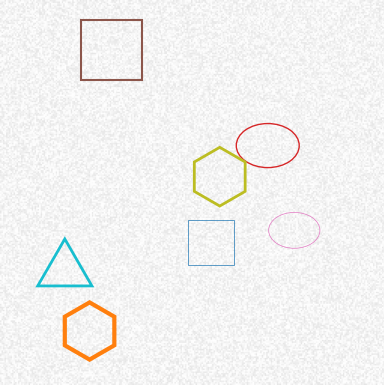[{"shape": "square", "thickness": 0.5, "radius": 0.3, "center": [0.547, 0.37]}, {"shape": "hexagon", "thickness": 3, "radius": 0.37, "center": [0.233, 0.14]}, {"shape": "oval", "thickness": 1, "radius": 0.41, "center": [0.695, 0.622]}, {"shape": "square", "thickness": 1.5, "radius": 0.39, "center": [0.29, 0.87]}, {"shape": "oval", "thickness": 0.5, "radius": 0.33, "center": [0.764, 0.402]}, {"shape": "hexagon", "thickness": 2, "radius": 0.38, "center": [0.571, 0.541]}, {"shape": "triangle", "thickness": 2, "radius": 0.41, "center": [0.168, 0.298]}]